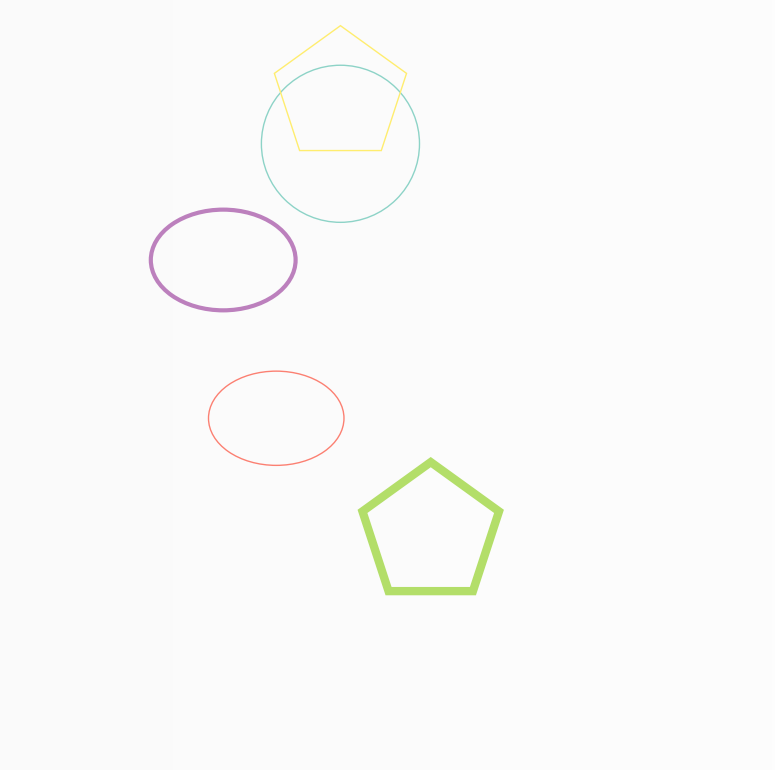[{"shape": "circle", "thickness": 0.5, "radius": 0.51, "center": [0.439, 0.813]}, {"shape": "oval", "thickness": 0.5, "radius": 0.44, "center": [0.356, 0.457]}, {"shape": "pentagon", "thickness": 3, "radius": 0.46, "center": [0.556, 0.307]}, {"shape": "oval", "thickness": 1.5, "radius": 0.47, "center": [0.288, 0.662]}, {"shape": "pentagon", "thickness": 0.5, "radius": 0.45, "center": [0.439, 0.877]}]